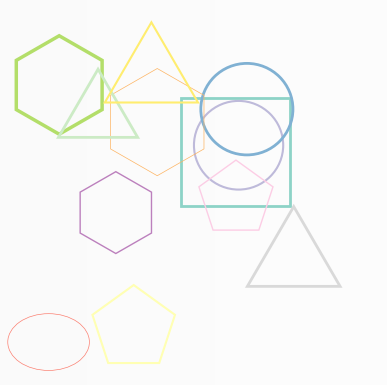[{"shape": "square", "thickness": 2, "radius": 0.7, "center": [0.608, 0.606]}, {"shape": "pentagon", "thickness": 1.5, "radius": 0.56, "center": [0.345, 0.148]}, {"shape": "circle", "thickness": 1.5, "radius": 0.58, "center": [0.616, 0.623]}, {"shape": "oval", "thickness": 0.5, "radius": 0.53, "center": [0.125, 0.112]}, {"shape": "circle", "thickness": 2, "radius": 0.59, "center": [0.637, 0.717]}, {"shape": "hexagon", "thickness": 0.5, "radius": 0.7, "center": [0.406, 0.683]}, {"shape": "hexagon", "thickness": 2.5, "radius": 0.64, "center": [0.153, 0.779]}, {"shape": "pentagon", "thickness": 1, "radius": 0.5, "center": [0.609, 0.484]}, {"shape": "triangle", "thickness": 2, "radius": 0.69, "center": [0.758, 0.325]}, {"shape": "hexagon", "thickness": 1, "radius": 0.53, "center": [0.299, 0.448]}, {"shape": "triangle", "thickness": 2, "radius": 0.59, "center": [0.253, 0.702]}, {"shape": "triangle", "thickness": 1.5, "radius": 0.69, "center": [0.391, 0.803]}]